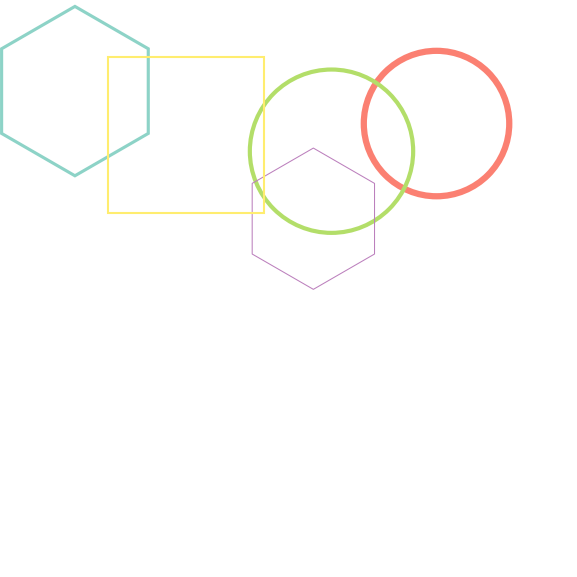[{"shape": "hexagon", "thickness": 1.5, "radius": 0.73, "center": [0.13, 0.841]}, {"shape": "circle", "thickness": 3, "radius": 0.63, "center": [0.756, 0.785]}, {"shape": "circle", "thickness": 2, "radius": 0.71, "center": [0.574, 0.737]}, {"shape": "hexagon", "thickness": 0.5, "radius": 0.61, "center": [0.543, 0.62]}, {"shape": "square", "thickness": 1, "radius": 0.68, "center": [0.322, 0.765]}]